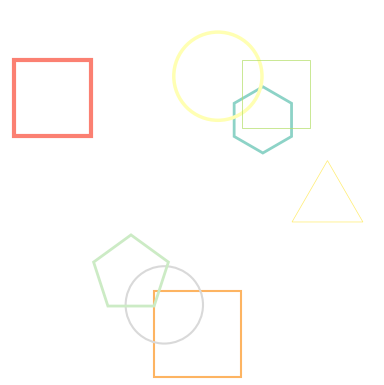[{"shape": "hexagon", "thickness": 2, "radius": 0.43, "center": [0.683, 0.689]}, {"shape": "circle", "thickness": 2.5, "radius": 0.57, "center": [0.566, 0.802]}, {"shape": "square", "thickness": 3, "radius": 0.5, "center": [0.136, 0.745]}, {"shape": "square", "thickness": 1.5, "radius": 0.56, "center": [0.513, 0.133]}, {"shape": "square", "thickness": 0.5, "radius": 0.44, "center": [0.717, 0.756]}, {"shape": "circle", "thickness": 1.5, "radius": 0.5, "center": [0.427, 0.208]}, {"shape": "pentagon", "thickness": 2, "radius": 0.51, "center": [0.34, 0.288]}, {"shape": "triangle", "thickness": 0.5, "radius": 0.53, "center": [0.851, 0.477]}]